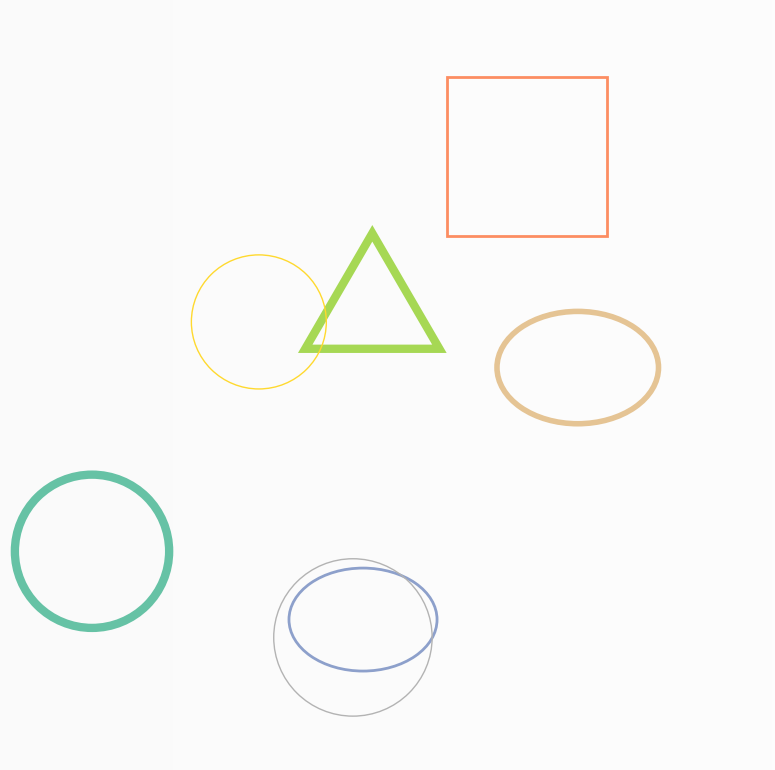[{"shape": "circle", "thickness": 3, "radius": 0.5, "center": [0.119, 0.284]}, {"shape": "square", "thickness": 1, "radius": 0.52, "center": [0.68, 0.797]}, {"shape": "oval", "thickness": 1, "radius": 0.48, "center": [0.468, 0.195]}, {"shape": "triangle", "thickness": 3, "radius": 0.5, "center": [0.48, 0.597]}, {"shape": "circle", "thickness": 0.5, "radius": 0.44, "center": [0.334, 0.582]}, {"shape": "oval", "thickness": 2, "radius": 0.52, "center": [0.745, 0.523]}, {"shape": "circle", "thickness": 0.5, "radius": 0.51, "center": [0.455, 0.172]}]